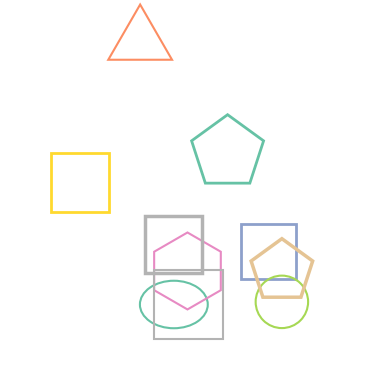[{"shape": "oval", "thickness": 1.5, "radius": 0.44, "center": [0.452, 0.209]}, {"shape": "pentagon", "thickness": 2, "radius": 0.49, "center": [0.591, 0.604]}, {"shape": "triangle", "thickness": 1.5, "radius": 0.48, "center": [0.364, 0.893]}, {"shape": "square", "thickness": 2, "radius": 0.36, "center": [0.697, 0.347]}, {"shape": "hexagon", "thickness": 1.5, "radius": 0.5, "center": [0.487, 0.296]}, {"shape": "circle", "thickness": 1.5, "radius": 0.34, "center": [0.732, 0.216]}, {"shape": "square", "thickness": 2, "radius": 0.38, "center": [0.208, 0.526]}, {"shape": "pentagon", "thickness": 2.5, "radius": 0.42, "center": [0.732, 0.296]}, {"shape": "square", "thickness": 1.5, "radius": 0.45, "center": [0.49, 0.209]}, {"shape": "square", "thickness": 2.5, "radius": 0.37, "center": [0.452, 0.364]}]